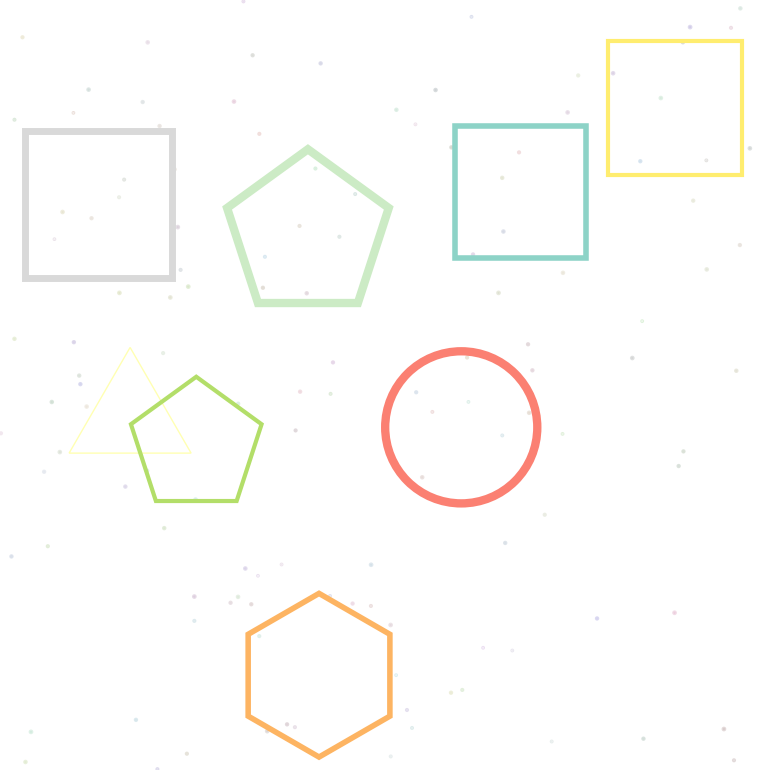[{"shape": "square", "thickness": 2, "radius": 0.43, "center": [0.676, 0.75]}, {"shape": "triangle", "thickness": 0.5, "radius": 0.46, "center": [0.169, 0.457]}, {"shape": "circle", "thickness": 3, "radius": 0.49, "center": [0.599, 0.445]}, {"shape": "hexagon", "thickness": 2, "radius": 0.53, "center": [0.414, 0.123]}, {"shape": "pentagon", "thickness": 1.5, "radius": 0.45, "center": [0.255, 0.421]}, {"shape": "square", "thickness": 2.5, "radius": 0.48, "center": [0.128, 0.734]}, {"shape": "pentagon", "thickness": 3, "radius": 0.55, "center": [0.4, 0.696]}, {"shape": "square", "thickness": 1.5, "radius": 0.43, "center": [0.876, 0.86]}]